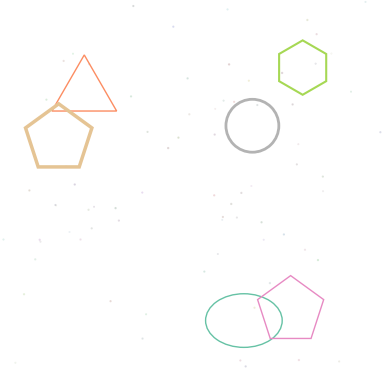[{"shape": "oval", "thickness": 1, "radius": 0.5, "center": [0.633, 0.167]}, {"shape": "triangle", "thickness": 1, "radius": 0.49, "center": [0.219, 0.76]}, {"shape": "pentagon", "thickness": 1, "radius": 0.45, "center": [0.755, 0.194]}, {"shape": "hexagon", "thickness": 1.5, "radius": 0.35, "center": [0.786, 0.824]}, {"shape": "pentagon", "thickness": 2.5, "radius": 0.45, "center": [0.152, 0.64]}, {"shape": "circle", "thickness": 2, "radius": 0.34, "center": [0.656, 0.673]}]